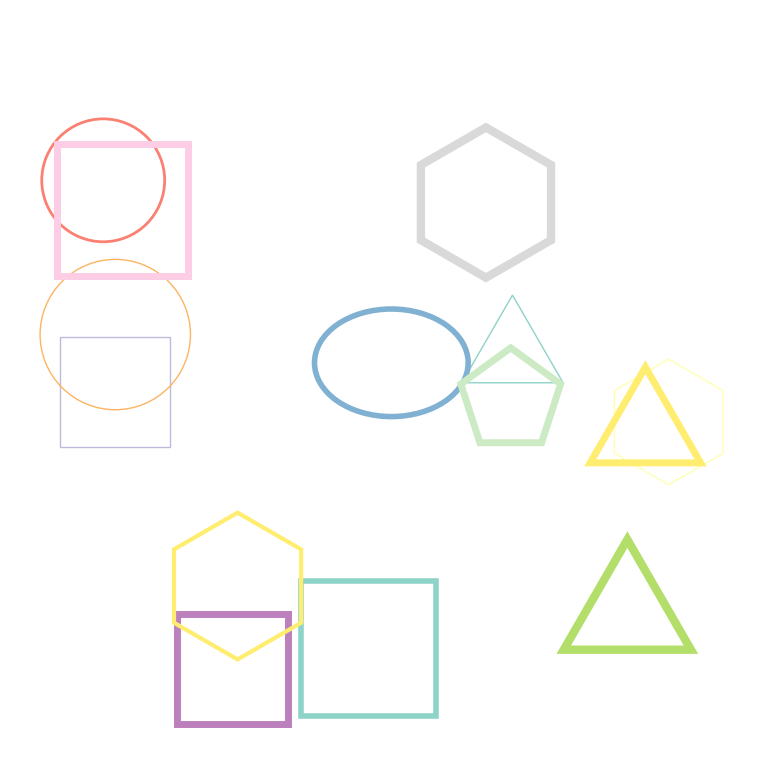[{"shape": "triangle", "thickness": 0.5, "radius": 0.38, "center": [0.666, 0.541]}, {"shape": "square", "thickness": 2, "radius": 0.44, "center": [0.479, 0.158]}, {"shape": "hexagon", "thickness": 0.5, "radius": 0.41, "center": [0.868, 0.452]}, {"shape": "square", "thickness": 0.5, "radius": 0.36, "center": [0.15, 0.491]}, {"shape": "circle", "thickness": 1, "radius": 0.4, "center": [0.134, 0.766]}, {"shape": "oval", "thickness": 2, "radius": 0.5, "center": [0.508, 0.529]}, {"shape": "circle", "thickness": 0.5, "radius": 0.49, "center": [0.15, 0.566]}, {"shape": "triangle", "thickness": 3, "radius": 0.48, "center": [0.815, 0.204]}, {"shape": "square", "thickness": 2.5, "radius": 0.43, "center": [0.159, 0.728]}, {"shape": "hexagon", "thickness": 3, "radius": 0.49, "center": [0.631, 0.737]}, {"shape": "square", "thickness": 2.5, "radius": 0.36, "center": [0.302, 0.131]}, {"shape": "pentagon", "thickness": 2.5, "radius": 0.34, "center": [0.663, 0.48]}, {"shape": "hexagon", "thickness": 1.5, "radius": 0.48, "center": [0.309, 0.239]}, {"shape": "triangle", "thickness": 2.5, "radius": 0.41, "center": [0.838, 0.44]}]